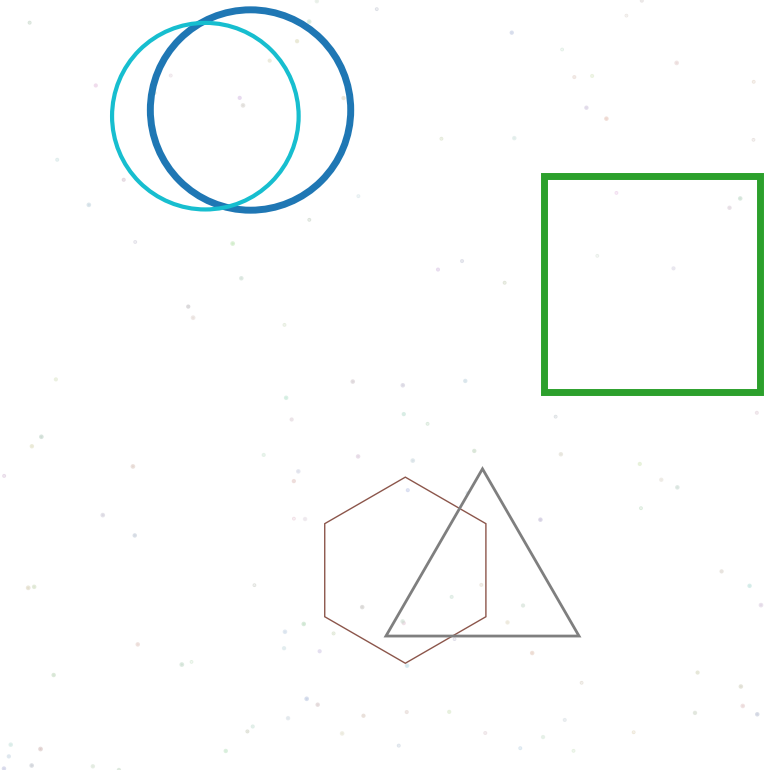[{"shape": "circle", "thickness": 2.5, "radius": 0.65, "center": [0.325, 0.857]}, {"shape": "square", "thickness": 2.5, "radius": 0.7, "center": [0.847, 0.631]}, {"shape": "hexagon", "thickness": 0.5, "radius": 0.6, "center": [0.526, 0.259]}, {"shape": "triangle", "thickness": 1, "radius": 0.72, "center": [0.627, 0.246]}, {"shape": "circle", "thickness": 1.5, "radius": 0.61, "center": [0.267, 0.849]}]